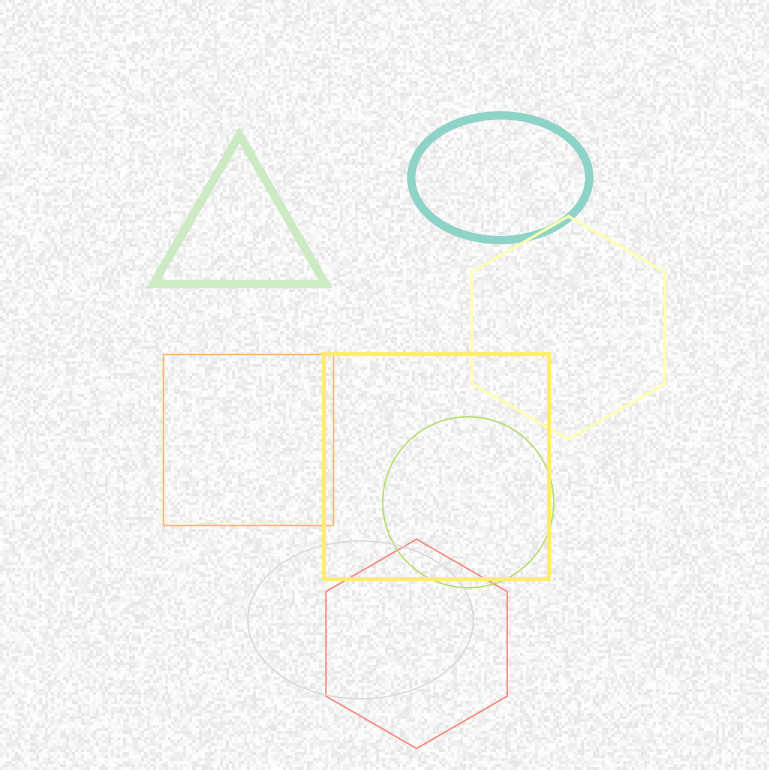[{"shape": "oval", "thickness": 3, "radius": 0.58, "center": [0.65, 0.769]}, {"shape": "hexagon", "thickness": 1, "radius": 0.72, "center": [0.738, 0.574]}, {"shape": "hexagon", "thickness": 0.5, "radius": 0.68, "center": [0.541, 0.164]}, {"shape": "square", "thickness": 0.5, "radius": 0.55, "center": [0.322, 0.429]}, {"shape": "circle", "thickness": 0.5, "radius": 0.56, "center": [0.608, 0.348]}, {"shape": "oval", "thickness": 0.5, "radius": 0.73, "center": [0.468, 0.195]}, {"shape": "triangle", "thickness": 3, "radius": 0.65, "center": [0.311, 0.696]}, {"shape": "square", "thickness": 1.5, "radius": 0.73, "center": [0.567, 0.394]}]